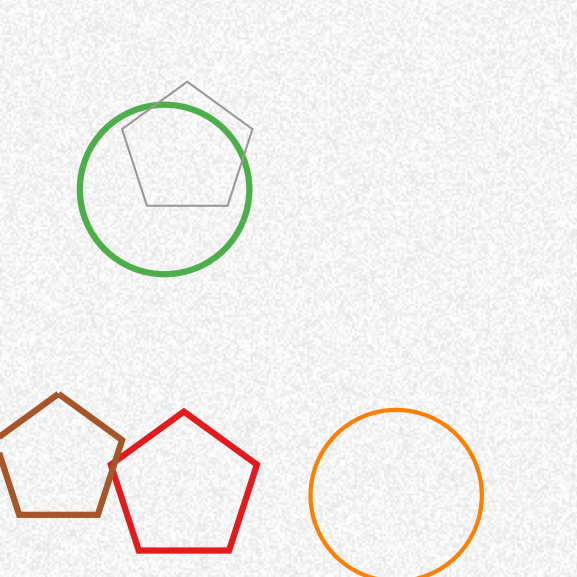[{"shape": "pentagon", "thickness": 3, "radius": 0.66, "center": [0.318, 0.153]}, {"shape": "circle", "thickness": 3, "radius": 0.73, "center": [0.285, 0.671]}, {"shape": "circle", "thickness": 2, "radius": 0.74, "center": [0.686, 0.141]}, {"shape": "pentagon", "thickness": 3, "radius": 0.58, "center": [0.101, 0.201]}, {"shape": "pentagon", "thickness": 1, "radius": 0.59, "center": [0.324, 0.739]}]